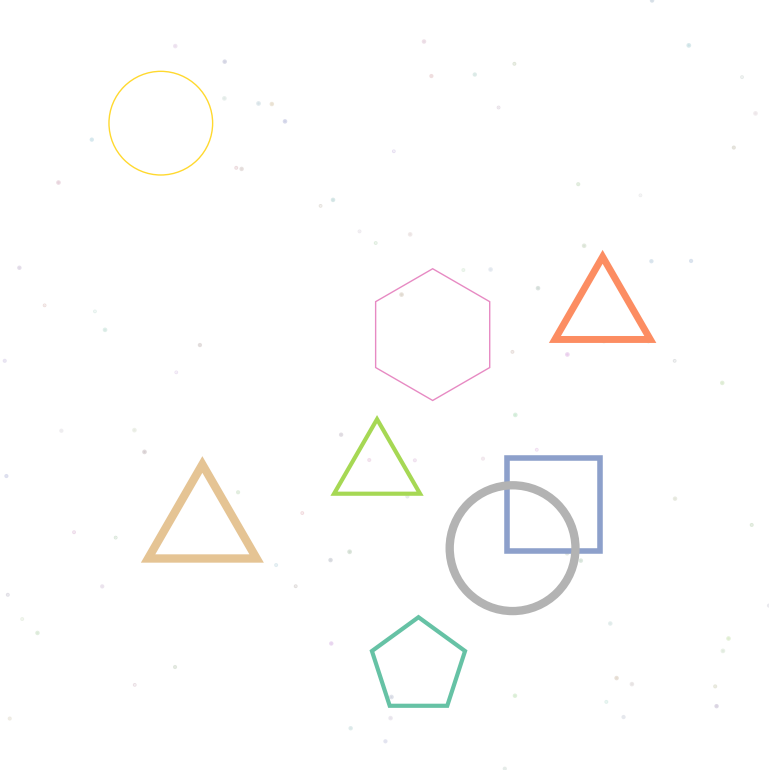[{"shape": "pentagon", "thickness": 1.5, "radius": 0.32, "center": [0.543, 0.135]}, {"shape": "triangle", "thickness": 2.5, "radius": 0.36, "center": [0.783, 0.595]}, {"shape": "square", "thickness": 2, "radius": 0.3, "center": [0.719, 0.345]}, {"shape": "hexagon", "thickness": 0.5, "radius": 0.43, "center": [0.562, 0.565]}, {"shape": "triangle", "thickness": 1.5, "radius": 0.32, "center": [0.49, 0.391]}, {"shape": "circle", "thickness": 0.5, "radius": 0.34, "center": [0.209, 0.84]}, {"shape": "triangle", "thickness": 3, "radius": 0.41, "center": [0.263, 0.315]}, {"shape": "circle", "thickness": 3, "radius": 0.41, "center": [0.666, 0.288]}]